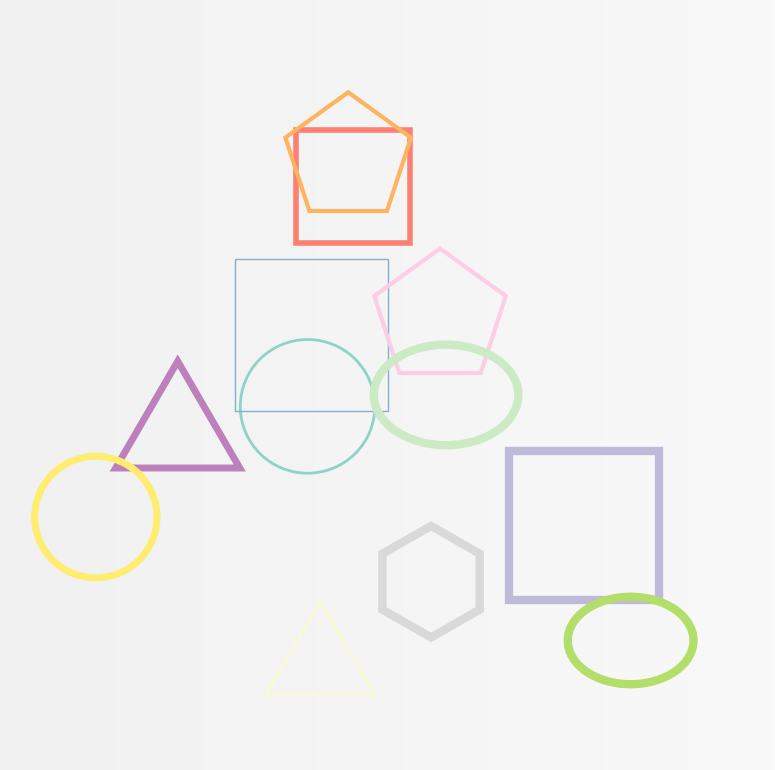[{"shape": "circle", "thickness": 1, "radius": 0.43, "center": [0.397, 0.472]}, {"shape": "triangle", "thickness": 0.5, "radius": 0.4, "center": [0.413, 0.139]}, {"shape": "square", "thickness": 3, "radius": 0.48, "center": [0.753, 0.318]}, {"shape": "square", "thickness": 2, "radius": 0.37, "center": [0.456, 0.758]}, {"shape": "square", "thickness": 0.5, "radius": 0.49, "center": [0.402, 0.565]}, {"shape": "pentagon", "thickness": 1.5, "radius": 0.43, "center": [0.449, 0.795]}, {"shape": "oval", "thickness": 3, "radius": 0.41, "center": [0.814, 0.168]}, {"shape": "pentagon", "thickness": 1.5, "radius": 0.45, "center": [0.568, 0.588]}, {"shape": "hexagon", "thickness": 3, "radius": 0.36, "center": [0.556, 0.245]}, {"shape": "triangle", "thickness": 2.5, "radius": 0.46, "center": [0.229, 0.438]}, {"shape": "oval", "thickness": 3, "radius": 0.47, "center": [0.576, 0.487]}, {"shape": "circle", "thickness": 2.5, "radius": 0.39, "center": [0.124, 0.328]}]